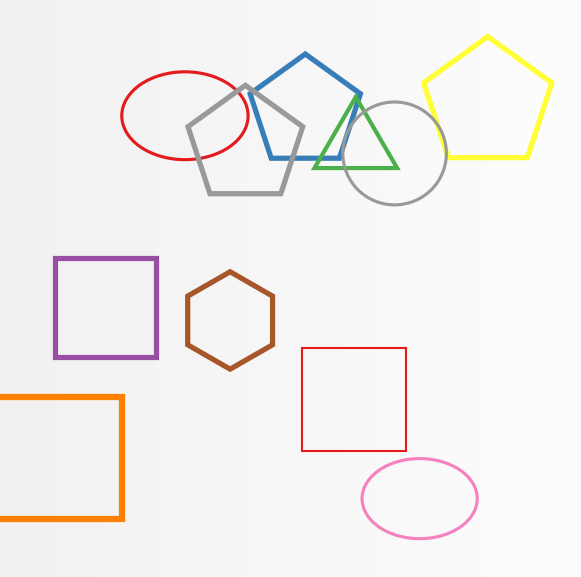[{"shape": "square", "thickness": 1, "radius": 0.45, "center": [0.609, 0.307]}, {"shape": "oval", "thickness": 1.5, "radius": 0.54, "center": [0.318, 0.799]}, {"shape": "pentagon", "thickness": 2.5, "radius": 0.5, "center": [0.525, 0.806]}, {"shape": "triangle", "thickness": 2, "radius": 0.41, "center": [0.612, 0.749]}, {"shape": "square", "thickness": 2.5, "radius": 0.43, "center": [0.181, 0.467]}, {"shape": "square", "thickness": 3, "radius": 0.53, "center": [0.103, 0.206]}, {"shape": "pentagon", "thickness": 2.5, "radius": 0.58, "center": [0.839, 0.82]}, {"shape": "hexagon", "thickness": 2.5, "radius": 0.42, "center": [0.396, 0.444]}, {"shape": "oval", "thickness": 1.5, "radius": 0.5, "center": [0.722, 0.136]}, {"shape": "pentagon", "thickness": 2.5, "radius": 0.52, "center": [0.422, 0.748]}, {"shape": "circle", "thickness": 1.5, "radius": 0.45, "center": [0.679, 0.733]}]